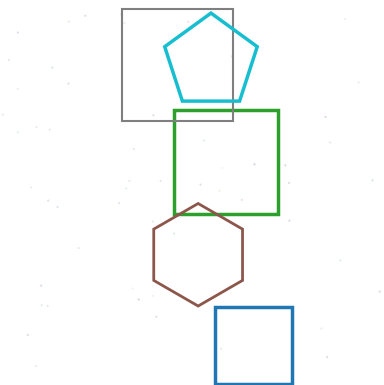[{"shape": "square", "thickness": 2.5, "radius": 0.5, "center": [0.659, 0.102]}, {"shape": "square", "thickness": 2.5, "radius": 0.68, "center": [0.587, 0.58]}, {"shape": "hexagon", "thickness": 2, "radius": 0.67, "center": [0.515, 0.338]}, {"shape": "square", "thickness": 1.5, "radius": 0.72, "center": [0.461, 0.831]}, {"shape": "pentagon", "thickness": 2.5, "radius": 0.63, "center": [0.548, 0.84]}]